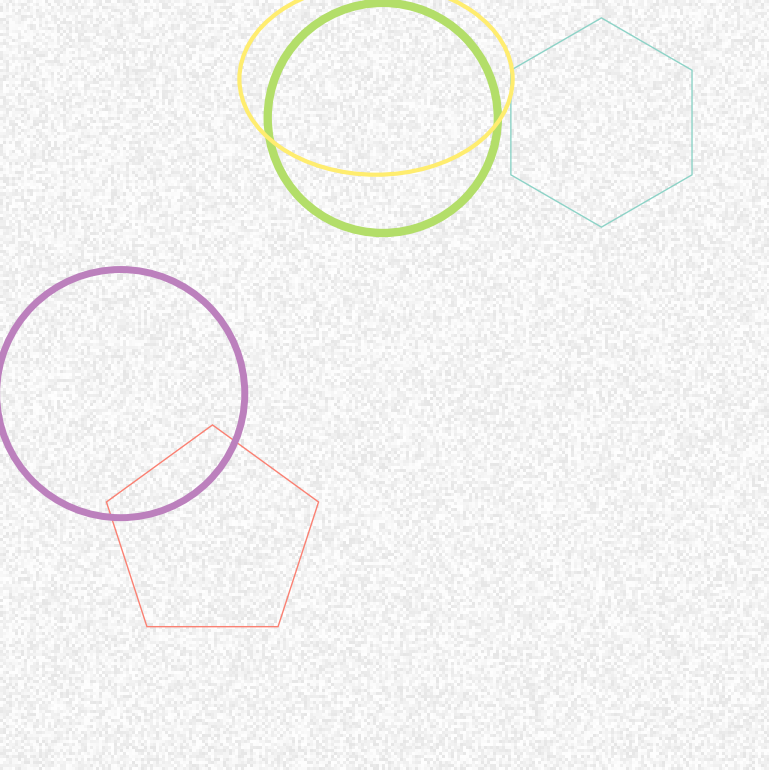[{"shape": "hexagon", "thickness": 0.5, "radius": 0.68, "center": [0.781, 0.841]}, {"shape": "pentagon", "thickness": 0.5, "radius": 0.72, "center": [0.276, 0.303]}, {"shape": "circle", "thickness": 3, "radius": 0.75, "center": [0.497, 0.847]}, {"shape": "circle", "thickness": 2.5, "radius": 0.81, "center": [0.157, 0.489]}, {"shape": "oval", "thickness": 1.5, "radius": 0.89, "center": [0.488, 0.897]}]